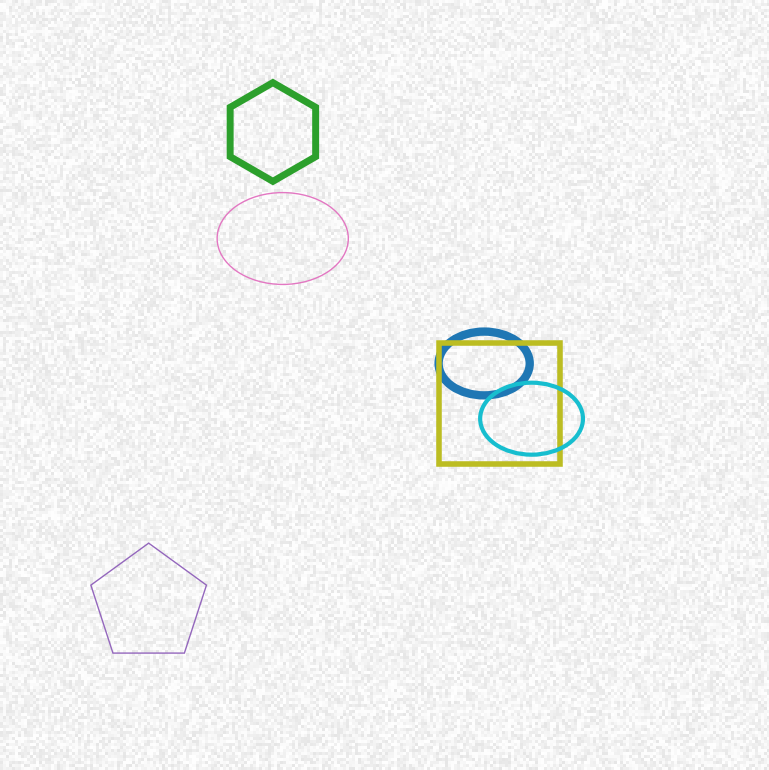[{"shape": "oval", "thickness": 3, "radius": 0.3, "center": [0.629, 0.528]}, {"shape": "hexagon", "thickness": 2.5, "radius": 0.32, "center": [0.354, 0.829]}, {"shape": "pentagon", "thickness": 0.5, "radius": 0.39, "center": [0.193, 0.216]}, {"shape": "oval", "thickness": 0.5, "radius": 0.43, "center": [0.367, 0.69]}, {"shape": "square", "thickness": 2, "radius": 0.39, "center": [0.649, 0.476]}, {"shape": "oval", "thickness": 1.5, "radius": 0.33, "center": [0.69, 0.456]}]